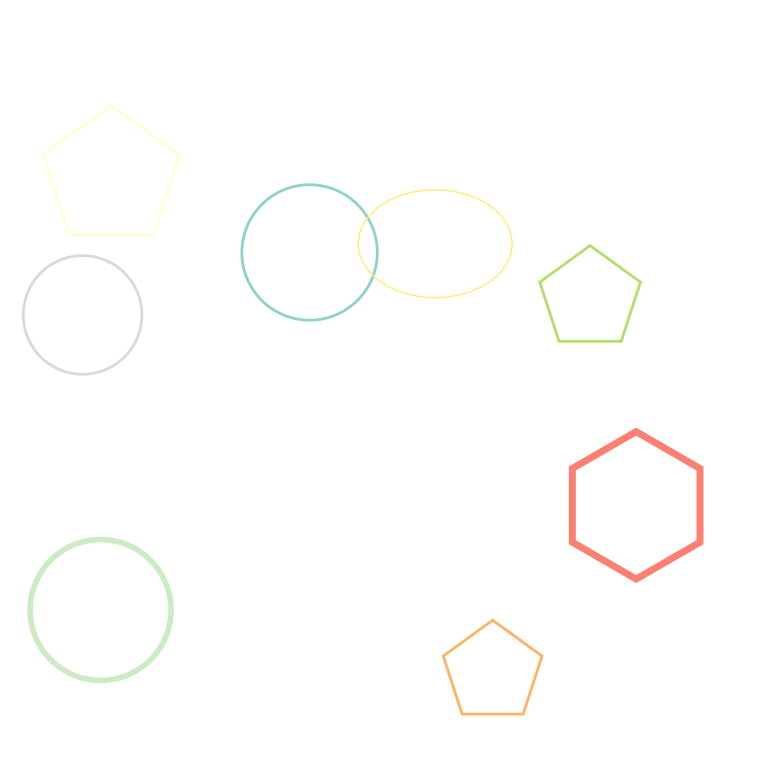[{"shape": "circle", "thickness": 1, "radius": 0.44, "center": [0.402, 0.672]}, {"shape": "pentagon", "thickness": 0.5, "radius": 0.46, "center": [0.144, 0.77]}, {"shape": "hexagon", "thickness": 2.5, "radius": 0.48, "center": [0.826, 0.344]}, {"shape": "pentagon", "thickness": 1, "radius": 0.34, "center": [0.64, 0.127]}, {"shape": "pentagon", "thickness": 1, "radius": 0.34, "center": [0.766, 0.612]}, {"shape": "circle", "thickness": 1, "radius": 0.39, "center": [0.107, 0.591]}, {"shape": "circle", "thickness": 2, "radius": 0.46, "center": [0.131, 0.208]}, {"shape": "oval", "thickness": 0.5, "radius": 0.5, "center": [0.565, 0.683]}]